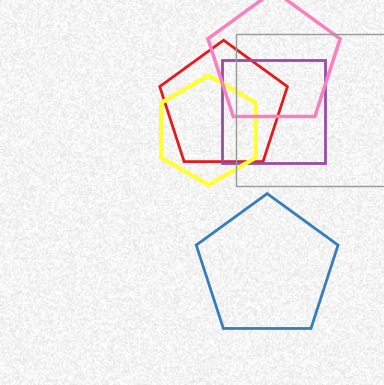[{"shape": "pentagon", "thickness": 2, "radius": 0.87, "center": [0.581, 0.721]}, {"shape": "pentagon", "thickness": 2, "radius": 0.97, "center": [0.694, 0.303]}, {"shape": "square", "thickness": 2, "radius": 0.67, "center": [0.711, 0.711]}, {"shape": "hexagon", "thickness": 3, "radius": 0.71, "center": [0.541, 0.662]}, {"shape": "pentagon", "thickness": 2.5, "radius": 0.9, "center": [0.712, 0.843]}, {"shape": "square", "thickness": 1, "radius": 0.99, "center": [0.81, 0.715]}]